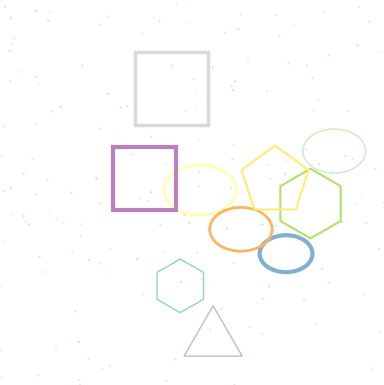[{"shape": "hexagon", "thickness": 1, "radius": 0.35, "center": [0.468, 0.258]}, {"shape": "oval", "thickness": 2, "radius": 0.47, "center": [0.52, 0.506]}, {"shape": "triangle", "thickness": 1, "radius": 0.44, "center": [0.554, 0.119]}, {"shape": "oval", "thickness": 3, "radius": 0.34, "center": [0.743, 0.341]}, {"shape": "oval", "thickness": 2, "radius": 0.41, "center": [0.626, 0.404]}, {"shape": "hexagon", "thickness": 1.5, "radius": 0.45, "center": [0.807, 0.471]}, {"shape": "square", "thickness": 2.5, "radius": 0.48, "center": [0.445, 0.77]}, {"shape": "square", "thickness": 3, "radius": 0.41, "center": [0.374, 0.537]}, {"shape": "oval", "thickness": 1, "radius": 0.41, "center": [0.868, 0.608]}, {"shape": "pentagon", "thickness": 1.5, "radius": 0.46, "center": [0.714, 0.53]}]